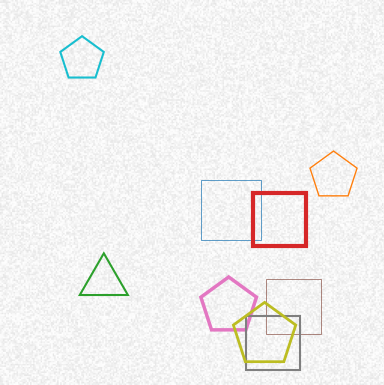[{"shape": "square", "thickness": 0.5, "radius": 0.39, "center": [0.6, 0.455]}, {"shape": "pentagon", "thickness": 1, "radius": 0.32, "center": [0.866, 0.543]}, {"shape": "triangle", "thickness": 1.5, "radius": 0.36, "center": [0.27, 0.27]}, {"shape": "square", "thickness": 3, "radius": 0.35, "center": [0.726, 0.431]}, {"shape": "square", "thickness": 0.5, "radius": 0.36, "center": [0.763, 0.203]}, {"shape": "pentagon", "thickness": 2.5, "radius": 0.38, "center": [0.594, 0.205]}, {"shape": "square", "thickness": 1.5, "radius": 0.35, "center": [0.708, 0.108]}, {"shape": "pentagon", "thickness": 2, "radius": 0.43, "center": [0.687, 0.129]}, {"shape": "pentagon", "thickness": 1.5, "radius": 0.3, "center": [0.213, 0.847]}]